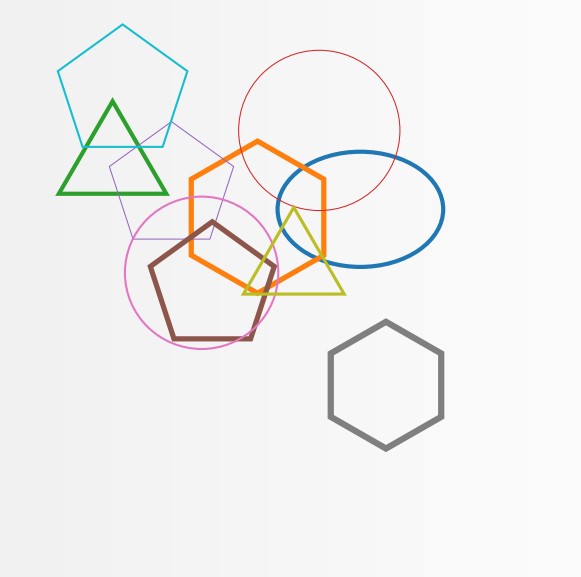[{"shape": "oval", "thickness": 2, "radius": 0.71, "center": [0.62, 0.637]}, {"shape": "hexagon", "thickness": 2.5, "radius": 0.66, "center": [0.443, 0.623]}, {"shape": "triangle", "thickness": 2, "radius": 0.53, "center": [0.194, 0.717]}, {"shape": "circle", "thickness": 0.5, "radius": 0.69, "center": [0.549, 0.773]}, {"shape": "pentagon", "thickness": 0.5, "radius": 0.56, "center": [0.295, 0.676]}, {"shape": "pentagon", "thickness": 2.5, "radius": 0.56, "center": [0.365, 0.503]}, {"shape": "circle", "thickness": 1, "radius": 0.66, "center": [0.347, 0.527]}, {"shape": "hexagon", "thickness": 3, "radius": 0.55, "center": [0.664, 0.332]}, {"shape": "triangle", "thickness": 1.5, "radius": 0.5, "center": [0.505, 0.54]}, {"shape": "pentagon", "thickness": 1, "radius": 0.59, "center": [0.211, 0.84]}]